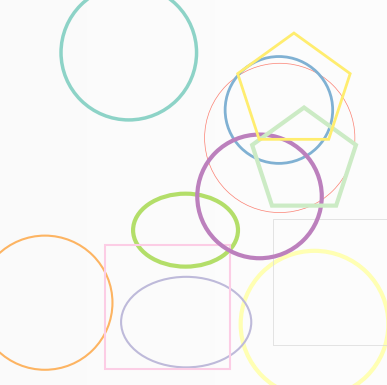[{"shape": "circle", "thickness": 2.5, "radius": 0.87, "center": [0.332, 0.863]}, {"shape": "circle", "thickness": 3, "radius": 0.95, "center": [0.812, 0.158]}, {"shape": "oval", "thickness": 1.5, "radius": 0.84, "center": [0.48, 0.163]}, {"shape": "circle", "thickness": 0.5, "radius": 0.97, "center": [0.722, 0.642]}, {"shape": "circle", "thickness": 2, "radius": 0.69, "center": [0.72, 0.714]}, {"shape": "circle", "thickness": 1.5, "radius": 0.87, "center": [0.116, 0.214]}, {"shape": "oval", "thickness": 3, "radius": 0.68, "center": [0.479, 0.402]}, {"shape": "square", "thickness": 1.5, "radius": 0.81, "center": [0.431, 0.203]}, {"shape": "square", "thickness": 0.5, "radius": 0.81, "center": [0.868, 0.267]}, {"shape": "circle", "thickness": 3, "radius": 0.8, "center": [0.67, 0.49]}, {"shape": "pentagon", "thickness": 3, "radius": 0.7, "center": [0.785, 0.58]}, {"shape": "pentagon", "thickness": 2, "radius": 0.76, "center": [0.759, 0.762]}]